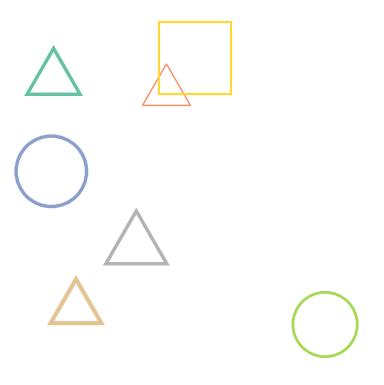[{"shape": "triangle", "thickness": 2.5, "radius": 0.4, "center": [0.139, 0.795]}, {"shape": "triangle", "thickness": 1, "radius": 0.36, "center": [0.432, 0.762]}, {"shape": "circle", "thickness": 2.5, "radius": 0.46, "center": [0.133, 0.555]}, {"shape": "circle", "thickness": 2, "radius": 0.42, "center": [0.844, 0.157]}, {"shape": "square", "thickness": 1.5, "radius": 0.47, "center": [0.507, 0.849]}, {"shape": "triangle", "thickness": 3, "radius": 0.38, "center": [0.197, 0.199]}, {"shape": "triangle", "thickness": 2.5, "radius": 0.46, "center": [0.354, 0.361]}]